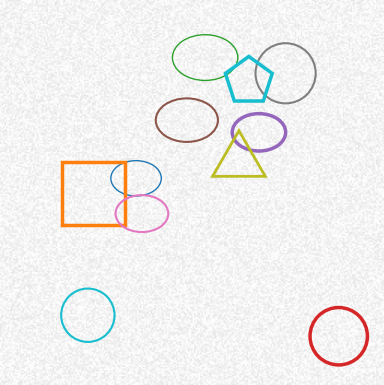[{"shape": "oval", "thickness": 1, "radius": 0.33, "center": [0.353, 0.537]}, {"shape": "square", "thickness": 2.5, "radius": 0.41, "center": [0.243, 0.497]}, {"shape": "oval", "thickness": 1, "radius": 0.42, "center": [0.533, 0.85]}, {"shape": "circle", "thickness": 2.5, "radius": 0.37, "center": [0.88, 0.127]}, {"shape": "oval", "thickness": 2.5, "radius": 0.35, "center": [0.673, 0.656]}, {"shape": "oval", "thickness": 1.5, "radius": 0.4, "center": [0.485, 0.688]}, {"shape": "oval", "thickness": 1.5, "radius": 0.34, "center": [0.369, 0.445]}, {"shape": "circle", "thickness": 1.5, "radius": 0.39, "center": [0.742, 0.81]}, {"shape": "triangle", "thickness": 2, "radius": 0.4, "center": [0.621, 0.582]}, {"shape": "pentagon", "thickness": 2.5, "radius": 0.32, "center": [0.646, 0.789]}, {"shape": "circle", "thickness": 1.5, "radius": 0.35, "center": [0.228, 0.181]}]